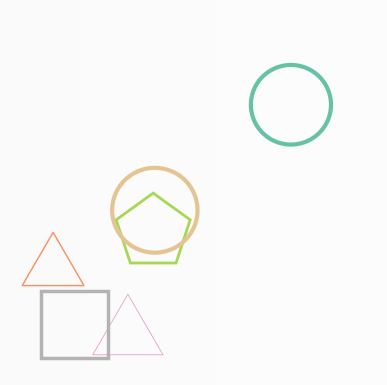[{"shape": "circle", "thickness": 3, "radius": 0.52, "center": [0.751, 0.728]}, {"shape": "triangle", "thickness": 1, "radius": 0.46, "center": [0.137, 0.304]}, {"shape": "triangle", "thickness": 0.5, "radius": 0.52, "center": [0.33, 0.131]}, {"shape": "pentagon", "thickness": 2, "radius": 0.5, "center": [0.395, 0.398]}, {"shape": "circle", "thickness": 3, "radius": 0.55, "center": [0.4, 0.454]}, {"shape": "square", "thickness": 2.5, "radius": 0.44, "center": [0.192, 0.158]}]